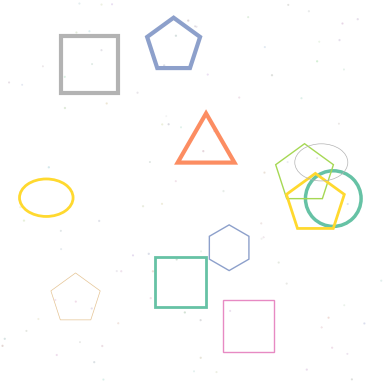[{"shape": "square", "thickness": 2, "radius": 0.33, "center": [0.469, 0.268]}, {"shape": "circle", "thickness": 2.5, "radius": 0.36, "center": [0.866, 0.484]}, {"shape": "triangle", "thickness": 3, "radius": 0.43, "center": [0.535, 0.62]}, {"shape": "hexagon", "thickness": 1, "radius": 0.3, "center": [0.595, 0.357]}, {"shape": "pentagon", "thickness": 3, "radius": 0.36, "center": [0.451, 0.882]}, {"shape": "square", "thickness": 1, "radius": 0.33, "center": [0.645, 0.153]}, {"shape": "pentagon", "thickness": 1, "radius": 0.39, "center": [0.791, 0.548]}, {"shape": "oval", "thickness": 2, "radius": 0.35, "center": [0.12, 0.486]}, {"shape": "pentagon", "thickness": 2, "radius": 0.4, "center": [0.819, 0.471]}, {"shape": "pentagon", "thickness": 0.5, "radius": 0.34, "center": [0.196, 0.224]}, {"shape": "oval", "thickness": 0.5, "radius": 0.34, "center": [0.835, 0.578]}, {"shape": "square", "thickness": 3, "radius": 0.37, "center": [0.232, 0.832]}]